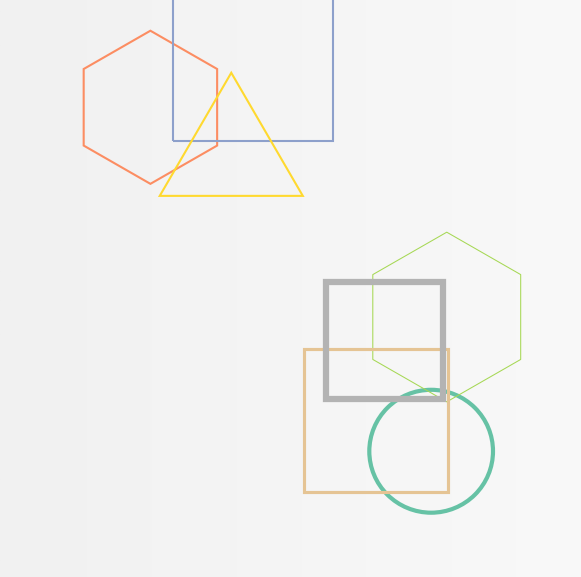[{"shape": "circle", "thickness": 2, "radius": 0.53, "center": [0.742, 0.218]}, {"shape": "hexagon", "thickness": 1, "radius": 0.66, "center": [0.259, 0.813]}, {"shape": "square", "thickness": 1, "radius": 0.69, "center": [0.435, 0.892]}, {"shape": "hexagon", "thickness": 0.5, "radius": 0.73, "center": [0.769, 0.45]}, {"shape": "triangle", "thickness": 1, "radius": 0.71, "center": [0.398, 0.731]}, {"shape": "square", "thickness": 1.5, "radius": 0.62, "center": [0.646, 0.272]}, {"shape": "square", "thickness": 3, "radius": 0.51, "center": [0.662, 0.409]}]